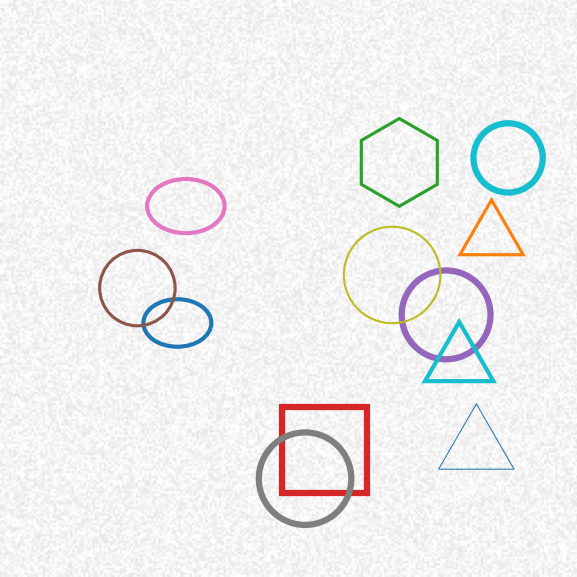[{"shape": "triangle", "thickness": 0.5, "radius": 0.38, "center": [0.825, 0.224]}, {"shape": "oval", "thickness": 2, "radius": 0.29, "center": [0.307, 0.44]}, {"shape": "triangle", "thickness": 1.5, "radius": 0.32, "center": [0.851, 0.59]}, {"shape": "hexagon", "thickness": 1.5, "radius": 0.38, "center": [0.691, 0.718]}, {"shape": "square", "thickness": 3, "radius": 0.37, "center": [0.562, 0.22]}, {"shape": "circle", "thickness": 3, "radius": 0.38, "center": [0.772, 0.454]}, {"shape": "circle", "thickness": 1.5, "radius": 0.33, "center": [0.238, 0.5]}, {"shape": "oval", "thickness": 2, "radius": 0.34, "center": [0.322, 0.642]}, {"shape": "circle", "thickness": 3, "radius": 0.4, "center": [0.528, 0.17]}, {"shape": "circle", "thickness": 1, "radius": 0.42, "center": [0.679, 0.523]}, {"shape": "circle", "thickness": 3, "radius": 0.3, "center": [0.88, 0.726]}, {"shape": "triangle", "thickness": 2, "radius": 0.34, "center": [0.795, 0.373]}]